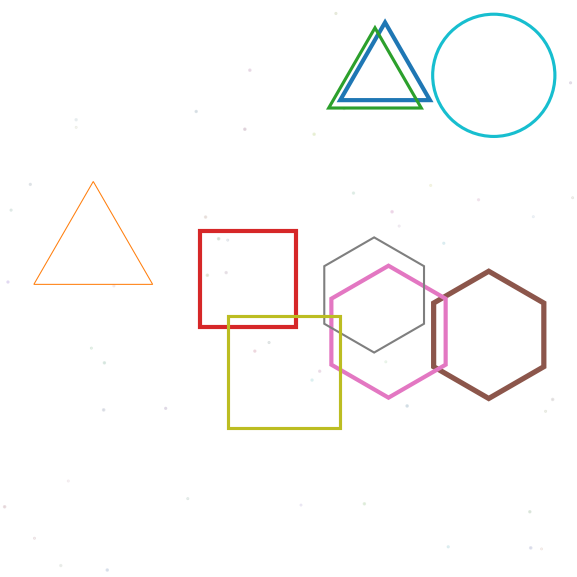[{"shape": "triangle", "thickness": 2, "radius": 0.45, "center": [0.667, 0.871]}, {"shape": "triangle", "thickness": 0.5, "radius": 0.59, "center": [0.161, 0.566]}, {"shape": "triangle", "thickness": 1.5, "radius": 0.46, "center": [0.649, 0.858]}, {"shape": "square", "thickness": 2, "radius": 0.42, "center": [0.429, 0.517]}, {"shape": "hexagon", "thickness": 2.5, "radius": 0.55, "center": [0.846, 0.419]}, {"shape": "hexagon", "thickness": 2, "radius": 0.57, "center": [0.673, 0.425]}, {"shape": "hexagon", "thickness": 1, "radius": 0.5, "center": [0.648, 0.488]}, {"shape": "square", "thickness": 1.5, "radius": 0.48, "center": [0.491, 0.355]}, {"shape": "circle", "thickness": 1.5, "radius": 0.53, "center": [0.855, 0.869]}]